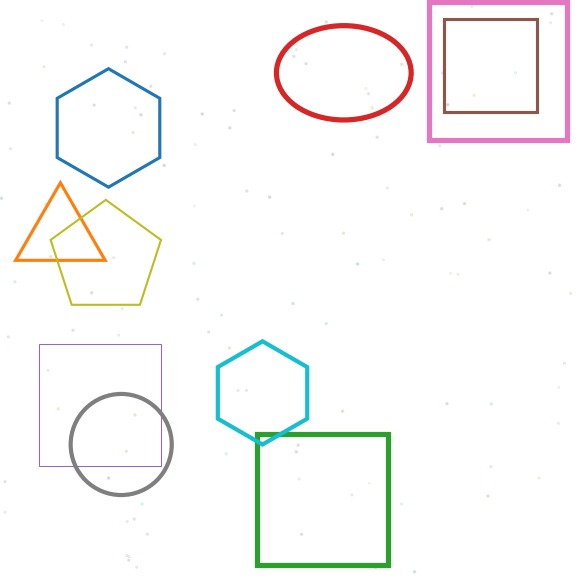[{"shape": "hexagon", "thickness": 1.5, "radius": 0.51, "center": [0.188, 0.778]}, {"shape": "triangle", "thickness": 1.5, "radius": 0.45, "center": [0.105, 0.593]}, {"shape": "square", "thickness": 2.5, "radius": 0.57, "center": [0.558, 0.134]}, {"shape": "oval", "thickness": 2.5, "radius": 0.58, "center": [0.595, 0.873]}, {"shape": "square", "thickness": 0.5, "radius": 0.53, "center": [0.174, 0.298]}, {"shape": "square", "thickness": 1.5, "radius": 0.4, "center": [0.849, 0.885]}, {"shape": "square", "thickness": 2.5, "radius": 0.59, "center": [0.862, 0.876]}, {"shape": "circle", "thickness": 2, "radius": 0.44, "center": [0.21, 0.229]}, {"shape": "pentagon", "thickness": 1, "radius": 0.5, "center": [0.183, 0.553]}, {"shape": "hexagon", "thickness": 2, "radius": 0.45, "center": [0.455, 0.319]}]